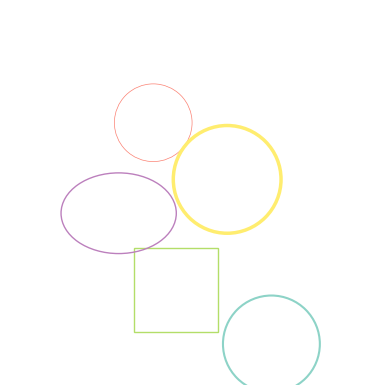[{"shape": "circle", "thickness": 1.5, "radius": 0.63, "center": [0.705, 0.107]}, {"shape": "circle", "thickness": 0.5, "radius": 0.5, "center": [0.398, 0.681]}, {"shape": "square", "thickness": 1, "radius": 0.54, "center": [0.457, 0.248]}, {"shape": "oval", "thickness": 1, "radius": 0.75, "center": [0.308, 0.446]}, {"shape": "circle", "thickness": 2.5, "radius": 0.7, "center": [0.59, 0.534]}]